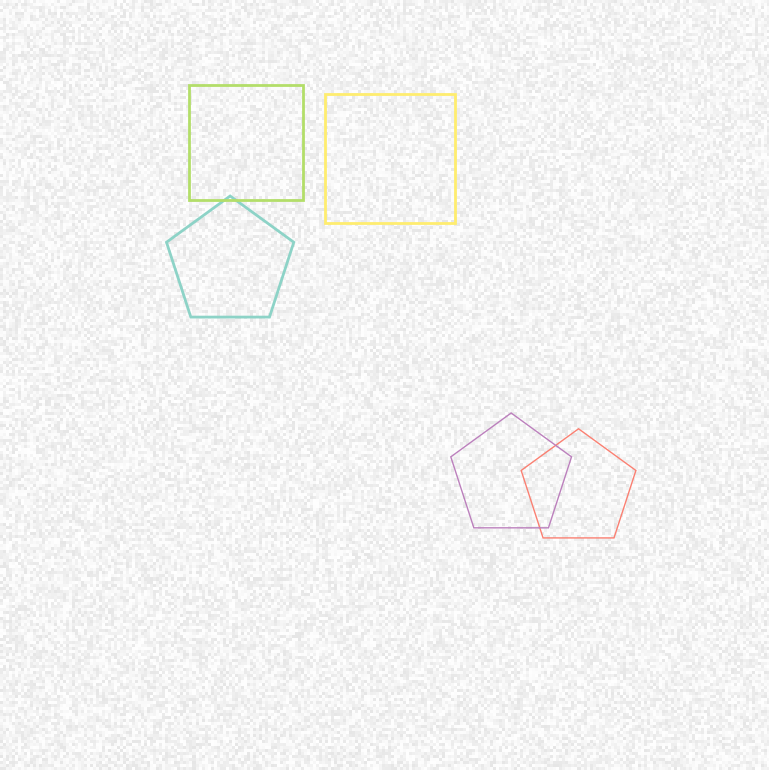[{"shape": "pentagon", "thickness": 1, "radius": 0.43, "center": [0.299, 0.659]}, {"shape": "pentagon", "thickness": 0.5, "radius": 0.39, "center": [0.751, 0.365]}, {"shape": "square", "thickness": 1, "radius": 0.37, "center": [0.319, 0.815]}, {"shape": "pentagon", "thickness": 0.5, "radius": 0.41, "center": [0.664, 0.381]}, {"shape": "square", "thickness": 1, "radius": 0.42, "center": [0.506, 0.794]}]